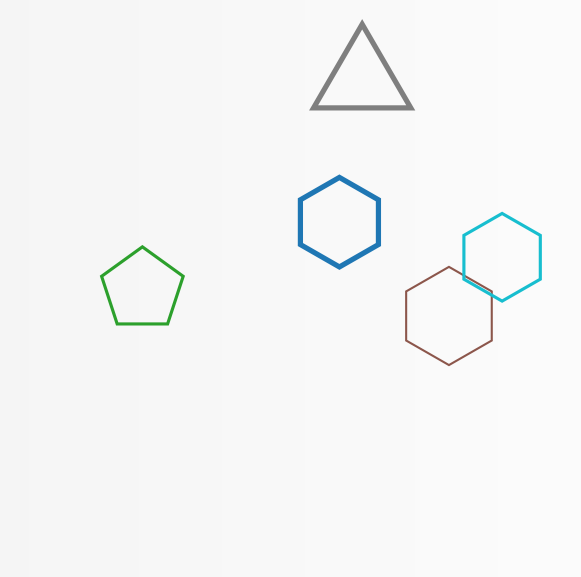[{"shape": "hexagon", "thickness": 2.5, "radius": 0.39, "center": [0.584, 0.614]}, {"shape": "pentagon", "thickness": 1.5, "radius": 0.37, "center": [0.245, 0.498]}, {"shape": "hexagon", "thickness": 1, "radius": 0.43, "center": [0.772, 0.452]}, {"shape": "triangle", "thickness": 2.5, "radius": 0.48, "center": [0.623, 0.861]}, {"shape": "hexagon", "thickness": 1.5, "radius": 0.38, "center": [0.864, 0.554]}]